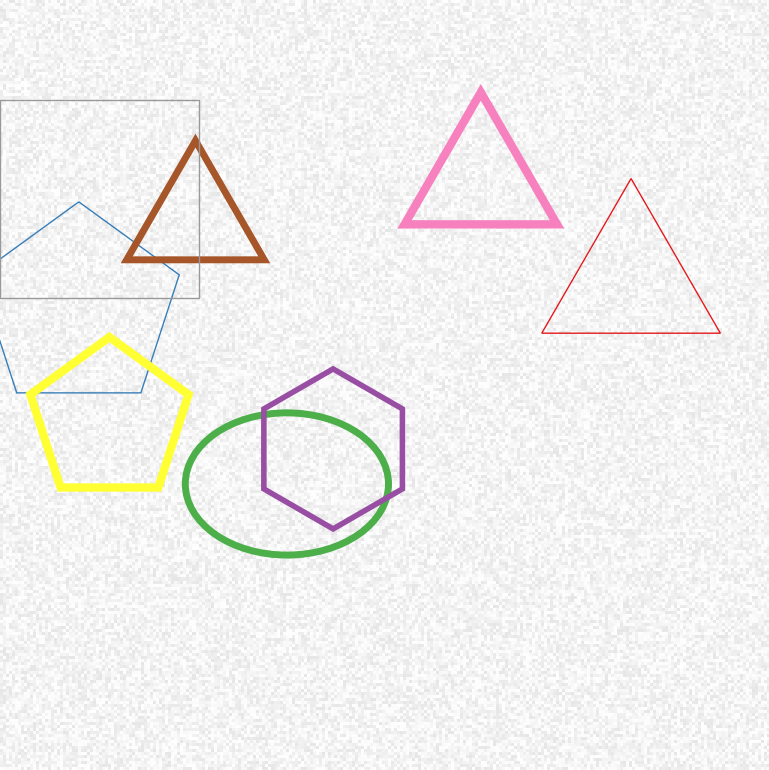[{"shape": "triangle", "thickness": 0.5, "radius": 0.67, "center": [0.82, 0.634]}, {"shape": "pentagon", "thickness": 0.5, "radius": 0.69, "center": [0.102, 0.601]}, {"shape": "oval", "thickness": 2.5, "radius": 0.66, "center": [0.373, 0.371]}, {"shape": "hexagon", "thickness": 2, "radius": 0.52, "center": [0.433, 0.417]}, {"shape": "pentagon", "thickness": 3, "radius": 0.54, "center": [0.142, 0.454]}, {"shape": "triangle", "thickness": 2.5, "radius": 0.52, "center": [0.254, 0.714]}, {"shape": "triangle", "thickness": 3, "radius": 0.57, "center": [0.624, 0.766]}, {"shape": "square", "thickness": 0.5, "radius": 0.64, "center": [0.129, 0.742]}]